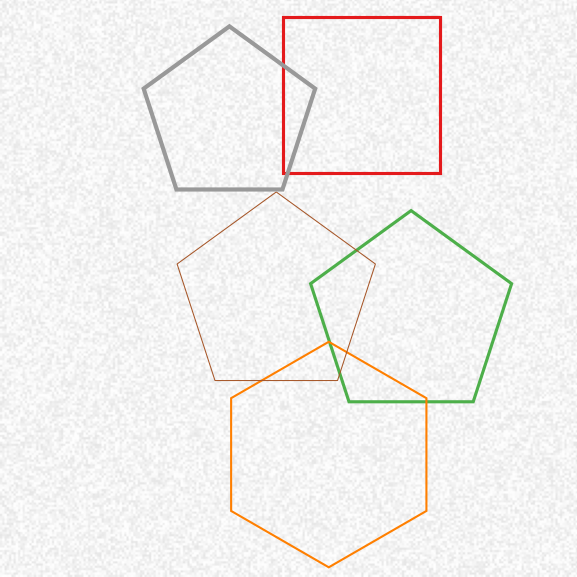[{"shape": "square", "thickness": 1.5, "radius": 0.68, "center": [0.626, 0.835]}, {"shape": "pentagon", "thickness": 1.5, "radius": 0.91, "center": [0.712, 0.451]}, {"shape": "hexagon", "thickness": 1, "radius": 0.98, "center": [0.569, 0.212]}, {"shape": "pentagon", "thickness": 0.5, "radius": 0.9, "center": [0.478, 0.486]}, {"shape": "pentagon", "thickness": 2, "radius": 0.78, "center": [0.397, 0.797]}]